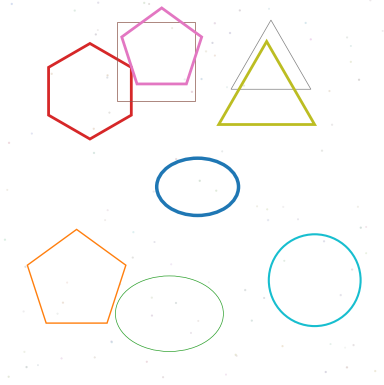[{"shape": "oval", "thickness": 2.5, "radius": 0.53, "center": [0.513, 0.515]}, {"shape": "pentagon", "thickness": 1, "radius": 0.67, "center": [0.199, 0.27]}, {"shape": "oval", "thickness": 0.5, "radius": 0.7, "center": [0.44, 0.185]}, {"shape": "hexagon", "thickness": 2, "radius": 0.62, "center": [0.234, 0.763]}, {"shape": "square", "thickness": 0.5, "radius": 0.51, "center": [0.405, 0.841]}, {"shape": "pentagon", "thickness": 2, "radius": 0.55, "center": [0.42, 0.87]}, {"shape": "triangle", "thickness": 0.5, "radius": 0.6, "center": [0.704, 0.828]}, {"shape": "triangle", "thickness": 2, "radius": 0.72, "center": [0.693, 0.748]}, {"shape": "circle", "thickness": 1.5, "radius": 0.6, "center": [0.817, 0.272]}]